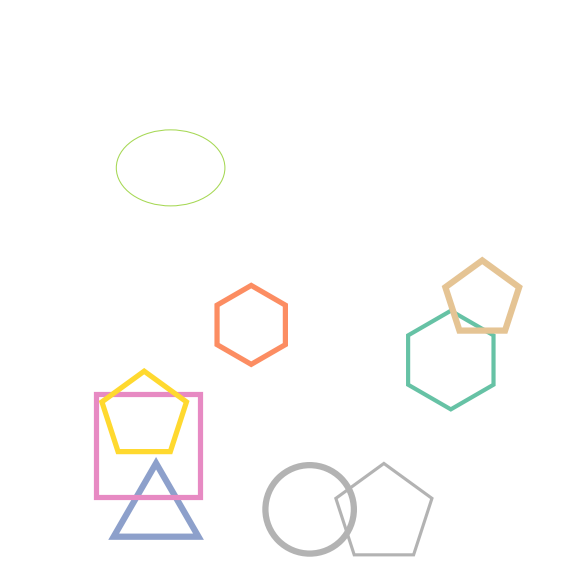[{"shape": "hexagon", "thickness": 2, "radius": 0.43, "center": [0.781, 0.376]}, {"shape": "hexagon", "thickness": 2.5, "radius": 0.34, "center": [0.435, 0.437]}, {"shape": "triangle", "thickness": 3, "radius": 0.42, "center": [0.27, 0.112]}, {"shape": "square", "thickness": 2.5, "radius": 0.45, "center": [0.257, 0.228]}, {"shape": "oval", "thickness": 0.5, "radius": 0.47, "center": [0.295, 0.708]}, {"shape": "pentagon", "thickness": 2.5, "radius": 0.39, "center": [0.25, 0.279]}, {"shape": "pentagon", "thickness": 3, "radius": 0.34, "center": [0.835, 0.481]}, {"shape": "circle", "thickness": 3, "radius": 0.38, "center": [0.536, 0.117]}, {"shape": "pentagon", "thickness": 1.5, "radius": 0.44, "center": [0.665, 0.109]}]